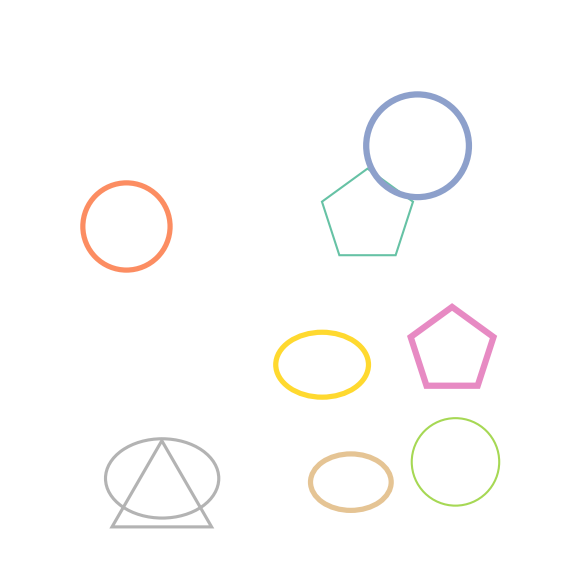[{"shape": "pentagon", "thickness": 1, "radius": 0.41, "center": [0.636, 0.624]}, {"shape": "circle", "thickness": 2.5, "radius": 0.38, "center": [0.219, 0.607]}, {"shape": "circle", "thickness": 3, "radius": 0.44, "center": [0.723, 0.747]}, {"shape": "pentagon", "thickness": 3, "radius": 0.38, "center": [0.783, 0.392]}, {"shape": "circle", "thickness": 1, "radius": 0.38, "center": [0.789, 0.199]}, {"shape": "oval", "thickness": 2.5, "radius": 0.4, "center": [0.558, 0.368]}, {"shape": "oval", "thickness": 2.5, "radius": 0.35, "center": [0.608, 0.164]}, {"shape": "triangle", "thickness": 1.5, "radius": 0.5, "center": [0.28, 0.137]}, {"shape": "oval", "thickness": 1.5, "radius": 0.49, "center": [0.281, 0.171]}]